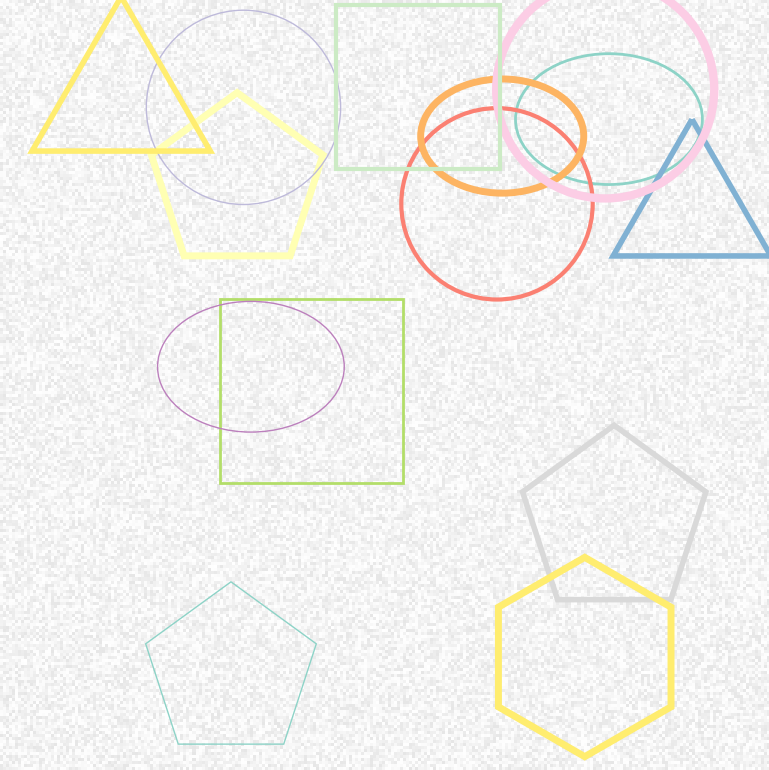[{"shape": "pentagon", "thickness": 0.5, "radius": 0.58, "center": [0.3, 0.128]}, {"shape": "oval", "thickness": 1, "radius": 0.61, "center": [0.791, 0.845]}, {"shape": "pentagon", "thickness": 2.5, "radius": 0.59, "center": [0.308, 0.763]}, {"shape": "circle", "thickness": 0.5, "radius": 0.63, "center": [0.316, 0.861]}, {"shape": "circle", "thickness": 1.5, "radius": 0.62, "center": [0.645, 0.735]}, {"shape": "triangle", "thickness": 2, "radius": 0.59, "center": [0.899, 0.727]}, {"shape": "oval", "thickness": 2.5, "radius": 0.53, "center": [0.652, 0.823]}, {"shape": "square", "thickness": 1, "radius": 0.6, "center": [0.404, 0.492]}, {"shape": "circle", "thickness": 3, "radius": 0.71, "center": [0.786, 0.884]}, {"shape": "pentagon", "thickness": 2, "radius": 0.63, "center": [0.798, 0.323]}, {"shape": "oval", "thickness": 0.5, "radius": 0.61, "center": [0.326, 0.524]}, {"shape": "square", "thickness": 1.5, "radius": 0.53, "center": [0.543, 0.886]}, {"shape": "triangle", "thickness": 2, "radius": 0.67, "center": [0.157, 0.871]}, {"shape": "hexagon", "thickness": 2.5, "radius": 0.65, "center": [0.759, 0.147]}]